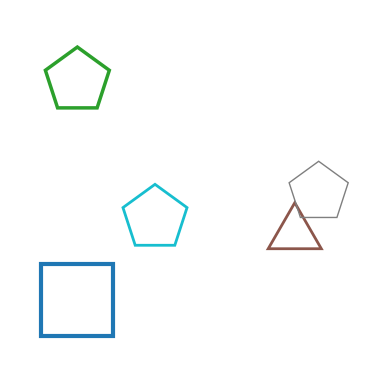[{"shape": "square", "thickness": 3, "radius": 0.47, "center": [0.2, 0.221]}, {"shape": "pentagon", "thickness": 2.5, "radius": 0.44, "center": [0.201, 0.79]}, {"shape": "triangle", "thickness": 2, "radius": 0.4, "center": [0.766, 0.394]}, {"shape": "pentagon", "thickness": 1, "radius": 0.4, "center": [0.828, 0.5]}, {"shape": "pentagon", "thickness": 2, "radius": 0.44, "center": [0.403, 0.434]}]